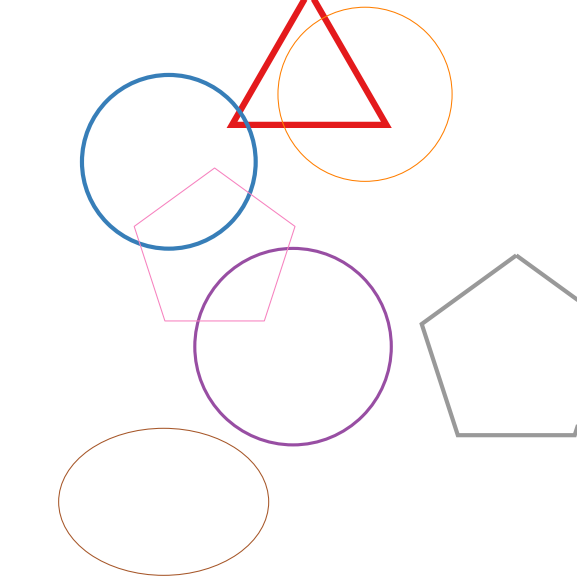[{"shape": "triangle", "thickness": 3, "radius": 0.77, "center": [0.535, 0.86]}, {"shape": "circle", "thickness": 2, "radius": 0.75, "center": [0.292, 0.719]}, {"shape": "circle", "thickness": 1.5, "radius": 0.85, "center": [0.507, 0.399]}, {"shape": "circle", "thickness": 0.5, "radius": 0.75, "center": [0.632, 0.836]}, {"shape": "oval", "thickness": 0.5, "radius": 0.91, "center": [0.283, 0.13]}, {"shape": "pentagon", "thickness": 0.5, "radius": 0.73, "center": [0.372, 0.562]}, {"shape": "pentagon", "thickness": 2, "radius": 0.86, "center": [0.894, 0.385]}]